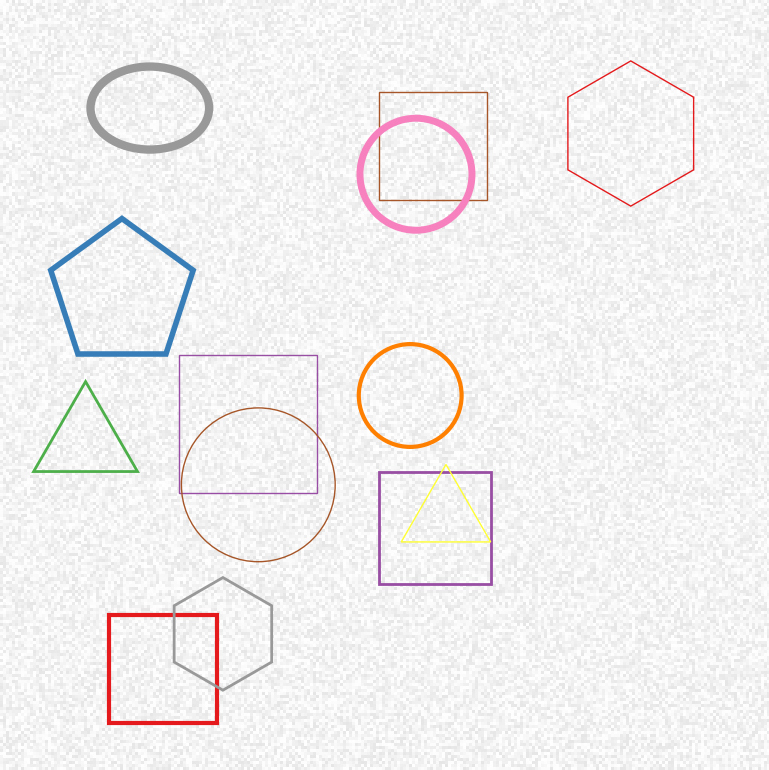[{"shape": "square", "thickness": 1.5, "radius": 0.35, "center": [0.211, 0.131]}, {"shape": "hexagon", "thickness": 0.5, "radius": 0.47, "center": [0.819, 0.827]}, {"shape": "pentagon", "thickness": 2, "radius": 0.49, "center": [0.158, 0.619]}, {"shape": "triangle", "thickness": 1, "radius": 0.39, "center": [0.111, 0.427]}, {"shape": "square", "thickness": 1, "radius": 0.37, "center": [0.565, 0.314]}, {"shape": "square", "thickness": 0.5, "radius": 0.45, "center": [0.322, 0.449]}, {"shape": "circle", "thickness": 1.5, "radius": 0.33, "center": [0.533, 0.486]}, {"shape": "triangle", "thickness": 0.5, "radius": 0.34, "center": [0.579, 0.33]}, {"shape": "circle", "thickness": 0.5, "radius": 0.5, "center": [0.335, 0.37]}, {"shape": "square", "thickness": 0.5, "radius": 0.35, "center": [0.563, 0.81]}, {"shape": "circle", "thickness": 2.5, "radius": 0.36, "center": [0.54, 0.774]}, {"shape": "oval", "thickness": 3, "radius": 0.39, "center": [0.195, 0.86]}, {"shape": "hexagon", "thickness": 1, "radius": 0.37, "center": [0.29, 0.177]}]